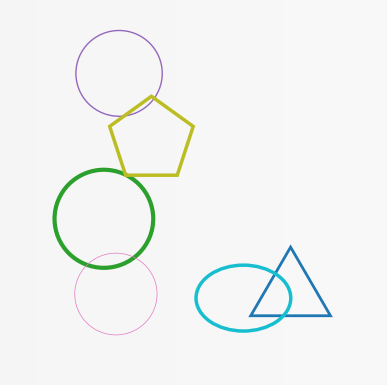[{"shape": "triangle", "thickness": 2, "radius": 0.59, "center": [0.75, 0.239]}, {"shape": "circle", "thickness": 3, "radius": 0.64, "center": [0.268, 0.432]}, {"shape": "circle", "thickness": 1, "radius": 0.56, "center": [0.307, 0.809]}, {"shape": "circle", "thickness": 0.5, "radius": 0.53, "center": [0.299, 0.236]}, {"shape": "pentagon", "thickness": 2.5, "radius": 0.57, "center": [0.391, 0.637]}, {"shape": "oval", "thickness": 2.5, "radius": 0.61, "center": [0.628, 0.226]}]